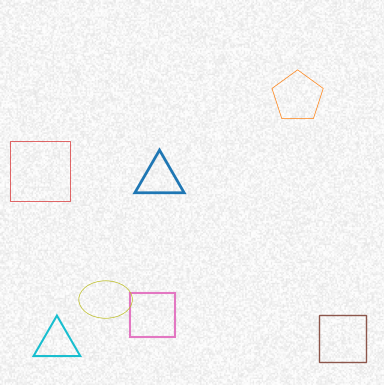[{"shape": "triangle", "thickness": 2, "radius": 0.37, "center": [0.414, 0.536]}, {"shape": "pentagon", "thickness": 0.5, "radius": 0.35, "center": [0.773, 0.749]}, {"shape": "square", "thickness": 0.5, "radius": 0.39, "center": [0.104, 0.556]}, {"shape": "square", "thickness": 1, "radius": 0.31, "center": [0.89, 0.121]}, {"shape": "square", "thickness": 1.5, "radius": 0.29, "center": [0.396, 0.183]}, {"shape": "oval", "thickness": 0.5, "radius": 0.35, "center": [0.274, 0.222]}, {"shape": "triangle", "thickness": 1.5, "radius": 0.35, "center": [0.148, 0.11]}]